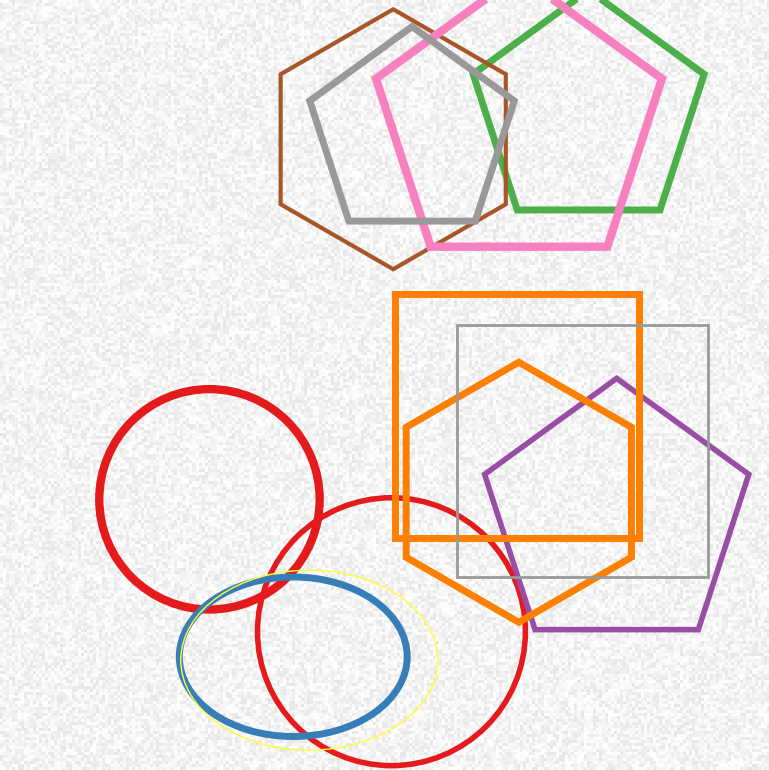[{"shape": "circle", "thickness": 2, "radius": 0.87, "center": [0.508, 0.18]}, {"shape": "circle", "thickness": 3, "radius": 0.72, "center": [0.272, 0.352]}, {"shape": "oval", "thickness": 2.5, "radius": 0.74, "center": [0.381, 0.147]}, {"shape": "pentagon", "thickness": 2.5, "radius": 0.79, "center": [0.764, 0.855]}, {"shape": "pentagon", "thickness": 2, "radius": 0.9, "center": [0.801, 0.328]}, {"shape": "square", "thickness": 2.5, "radius": 0.79, "center": [0.671, 0.46]}, {"shape": "hexagon", "thickness": 2.5, "radius": 0.84, "center": [0.674, 0.361]}, {"shape": "oval", "thickness": 0.5, "radius": 0.83, "center": [0.402, 0.143]}, {"shape": "hexagon", "thickness": 1.5, "radius": 0.84, "center": [0.511, 0.819]}, {"shape": "pentagon", "thickness": 3, "radius": 0.98, "center": [0.674, 0.838]}, {"shape": "pentagon", "thickness": 2.5, "radius": 0.7, "center": [0.535, 0.826]}, {"shape": "square", "thickness": 1, "radius": 0.82, "center": [0.757, 0.415]}]